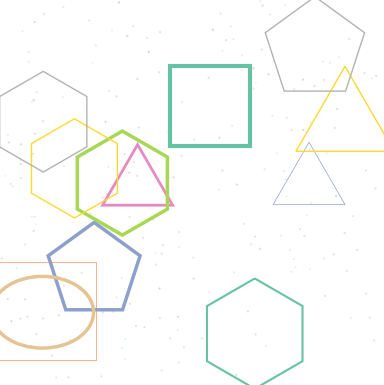[{"shape": "square", "thickness": 3, "radius": 0.52, "center": [0.545, 0.725]}, {"shape": "hexagon", "thickness": 1.5, "radius": 0.72, "center": [0.662, 0.133]}, {"shape": "square", "thickness": 0.5, "radius": 0.63, "center": [0.122, 0.192]}, {"shape": "pentagon", "thickness": 2.5, "radius": 0.63, "center": [0.245, 0.297]}, {"shape": "triangle", "thickness": 0.5, "radius": 0.54, "center": [0.803, 0.523]}, {"shape": "triangle", "thickness": 2, "radius": 0.52, "center": [0.357, 0.519]}, {"shape": "hexagon", "thickness": 2.5, "radius": 0.68, "center": [0.318, 0.525]}, {"shape": "hexagon", "thickness": 1, "radius": 0.64, "center": [0.193, 0.563]}, {"shape": "triangle", "thickness": 1, "radius": 0.74, "center": [0.896, 0.681]}, {"shape": "oval", "thickness": 2.5, "radius": 0.67, "center": [0.11, 0.189]}, {"shape": "pentagon", "thickness": 1, "radius": 0.68, "center": [0.818, 0.873]}, {"shape": "hexagon", "thickness": 1, "radius": 0.65, "center": [0.112, 0.684]}]